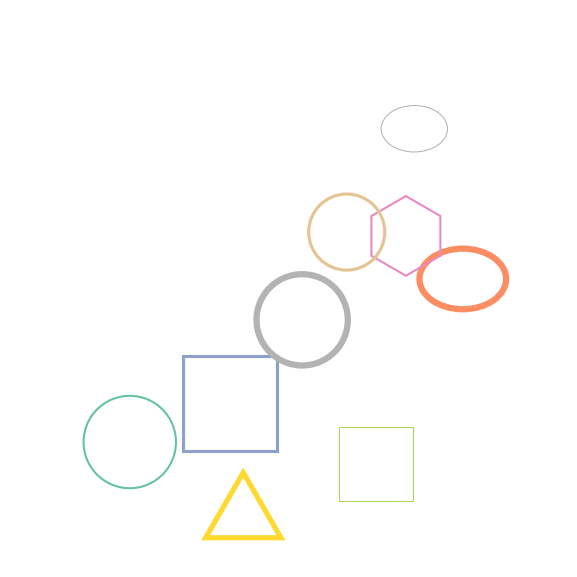[{"shape": "circle", "thickness": 1, "radius": 0.4, "center": [0.225, 0.234]}, {"shape": "oval", "thickness": 3, "radius": 0.37, "center": [0.801, 0.516]}, {"shape": "square", "thickness": 1.5, "radius": 0.41, "center": [0.398, 0.3]}, {"shape": "hexagon", "thickness": 1, "radius": 0.34, "center": [0.703, 0.591]}, {"shape": "square", "thickness": 0.5, "radius": 0.32, "center": [0.651, 0.195]}, {"shape": "triangle", "thickness": 2.5, "radius": 0.38, "center": [0.421, 0.106]}, {"shape": "circle", "thickness": 1.5, "radius": 0.33, "center": [0.6, 0.597]}, {"shape": "oval", "thickness": 0.5, "radius": 0.29, "center": [0.717, 0.776]}, {"shape": "circle", "thickness": 3, "radius": 0.4, "center": [0.523, 0.445]}]